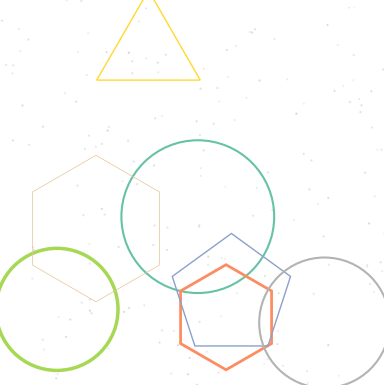[{"shape": "circle", "thickness": 1.5, "radius": 0.99, "center": [0.514, 0.437]}, {"shape": "hexagon", "thickness": 2, "radius": 0.68, "center": [0.587, 0.176]}, {"shape": "pentagon", "thickness": 1, "radius": 0.81, "center": [0.601, 0.232]}, {"shape": "circle", "thickness": 2.5, "radius": 0.79, "center": [0.148, 0.196]}, {"shape": "triangle", "thickness": 1, "radius": 0.78, "center": [0.386, 0.87]}, {"shape": "hexagon", "thickness": 0.5, "radius": 0.95, "center": [0.249, 0.406]}, {"shape": "circle", "thickness": 1.5, "radius": 0.85, "center": [0.843, 0.162]}]